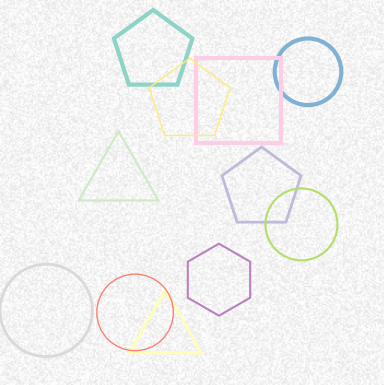[{"shape": "pentagon", "thickness": 3, "radius": 0.54, "center": [0.398, 0.867]}, {"shape": "triangle", "thickness": 2, "radius": 0.54, "center": [0.429, 0.138]}, {"shape": "pentagon", "thickness": 2, "radius": 0.54, "center": [0.679, 0.51]}, {"shape": "circle", "thickness": 1, "radius": 0.5, "center": [0.351, 0.189]}, {"shape": "circle", "thickness": 3, "radius": 0.43, "center": [0.8, 0.814]}, {"shape": "circle", "thickness": 1.5, "radius": 0.47, "center": [0.783, 0.417]}, {"shape": "square", "thickness": 3, "radius": 0.56, "center": [0.62, 0.739]}, {"shape": "circle", "thickness": 2, "radius": 0.6, "center": [0.12, 0.194]}, {"shape": "hexagon", "thickness": 1.5, "radius": 0.47, "center": [0.569, 0.274]}, {"shape": "triangle", "thickness": 1.5, "radius": 0.6, "center": [0.308, 0.539]}, {"shape": "pentagon", "thickness": 1, "radius": 0.55, "center": [0.493, 0.738]}]